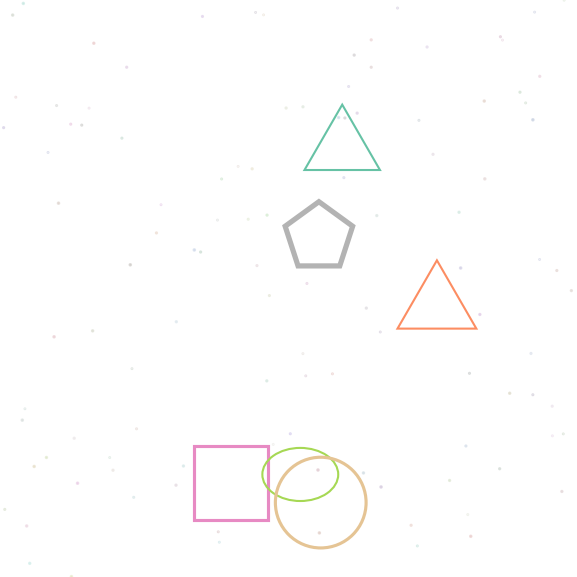[{"shape": "triangle", "thickness": 1, "radius": 0.38, "center": [0.593, 0.742]}, {"shape": "triangle", "thickness": 1, "radius": 0.39, "center": [0.757, 0.47]}, {"shape": "square", "thickness": 1.5, "radius": 0.32, "center": [0.4, 0.163]}, {"shape": "oval", "thickness": 1, "radius": 0.33, "center": [0.52, 0.178]}, {"shape": "circle", "thickness": 1.5, "radius": 0.39, "center": [0.555, 0.129]}, {"shape": "pentagon", "thickness": 2.5, "radius": 0.31, "center": [0.552, 0.588]}]